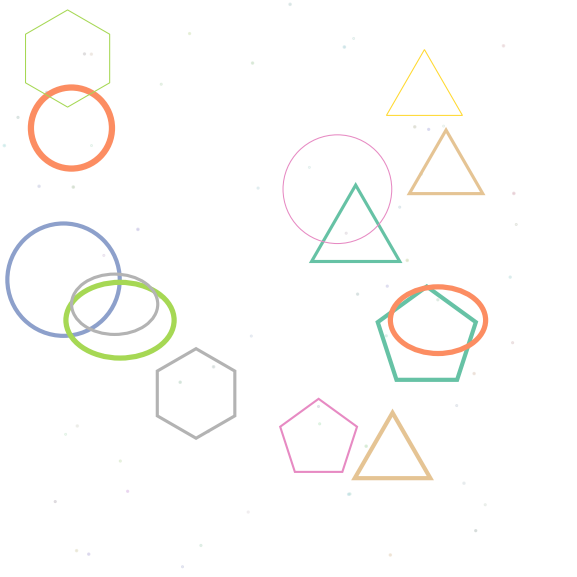[{"shape": "triangle", "thickness": 1.5, "radius": 0.44, "center": [0.616, 0.59]}, {"shape": "pentagon", "thickness": 2, "radius": 0.45, "center": [0.739, 0.414]}, {"shape": "circle", "thickness": 3, "radius": 0.35, "center": [0.124, 0.777]}, {"shape": "oval", "thickness": 2.5, "radius": 0.41, "center": [0.758, 0.445]}, {"shape": "circle", "thickness": 2, "radius": 0.49, "center": [0.11, 0.515]}, {"shape": "circle", "thickness": 0.5, "radius": 0.47, "center": [0.584, 0.672]}, {"shape": "pentagon", "thickness": 1, "radius": 0.35, "center": [0.552, 0.239]}, {"shape": "hexagon", "thickness": 0.5, "radius": 0.42, "center": [0.117, 0.898]}, {"shape": "oval", "thickness": 2.5, "radius": 0.47, "center": [0.208, 0.445]}, {"shape": "triangle", "thickness": 0.5, "radius": 0.38, "center": [0.735, 0.837]}, {"shape": "triangle", "thickness": 2, "radius": 0.38, "center": [0.68, 0.209]}, {"shape": "triangle", "thickness": 1.5, "radius": 0.37, "center": [0.772, 0.701]}, {"shape": "hexagon", "thickness": 1.5, "radius": 0.39, "center": [0.339, 0.318]}, {"shape": "oval", "thickness": 1.5, "radius": 0.37, "center": [0.199, 0.472]}]